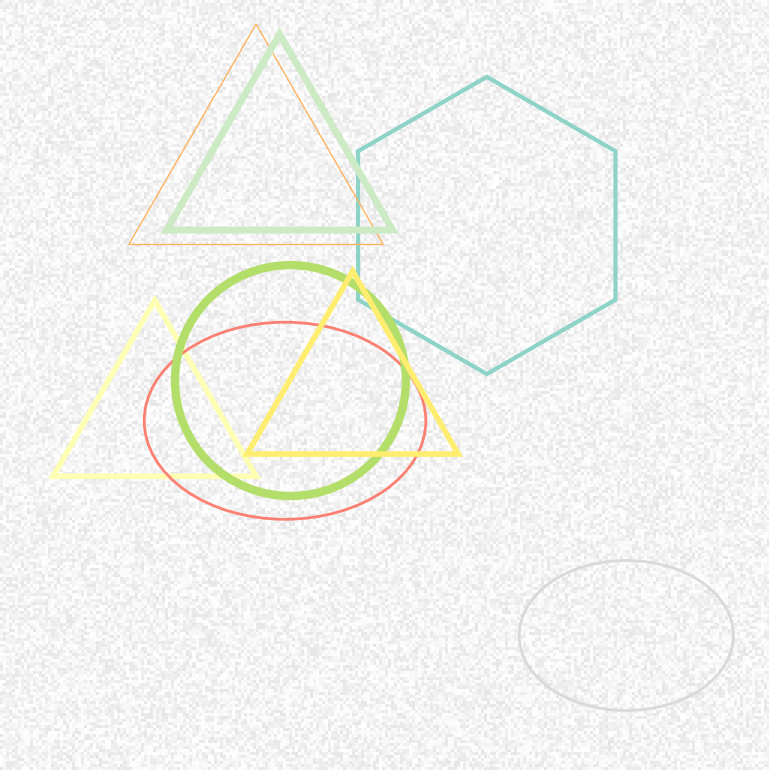[{"shape": "hexagon", "thickness": 1.5, "radius": 0.96, "center": [0.632, 0.707]}, {"shape": "triangle", "thickness": 2, "radius": 0.76, "center": [0.201, 0.458]}, {"shape": "oval", "thickness": 1, "radius": 0.91, "center": [0.37, 0.454]}, {"shape": "triangle", "thickness": 0.5, "radius": 0.95, "center": [0.333, 0.778]}, {"shape": "circle", "thickness": 3, "radius": 0.75, "center": [0.377, 0.506]}, {"shape": "oval", "thickness": 1, "radius": 0.7, "center": [0.813, 0.175]}, {"shape": "triangle", "thickness": 2.5, "radius": 0.85, "center": [0.363, 0.786]}, {"shape": "triangle", "thickness": 2, "radius": 0.79, "center": [0.458, 0.489]}]